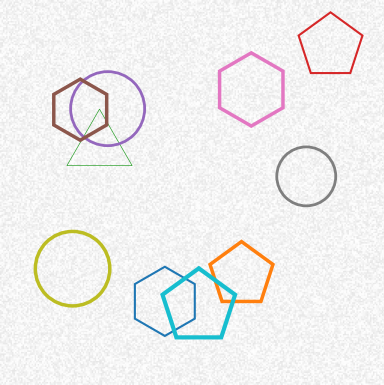[{"shape": "hexagon", "thickness": 1.5, "radius": 0.45, "center": [0.428, 0.217]}, {"shape": "pentagon", "thickness": 2.5, "radius": 0.43, "center": [0.627, 0.287]}, {"shape": "triangle", "thickness": 0.5, "radius": 0.49, "center": [0.258, 0.619]}, {"shape": "pentagon", "thickness": 1.5, "radius": 0.44, "center": [0.859, 0.881]}, {"shape": "circle", "thickness": 2, "radius": 0.48, "center": [0.28, 0.718]}, {"shape": "hexagon", "thickness": 2.5, "radius": 0.4, "center": [0.208, 0.715]}, {"shape": "hexagon", "thickness": 2.5, "radius": 0.48, "center": [0.653, 0.768]}, {"shape": "circle", "thickness": 2, "radius": 0.38, "center": [0.795, 0.542]}, {"shape": "circle", "thickness": 2.5, "radius": 0.48, "center": [0.189, 0.302]}, {"shape": "pentagon", "thickness": 3, "radius": 0.5, "center": [0.516, 0.204]}]